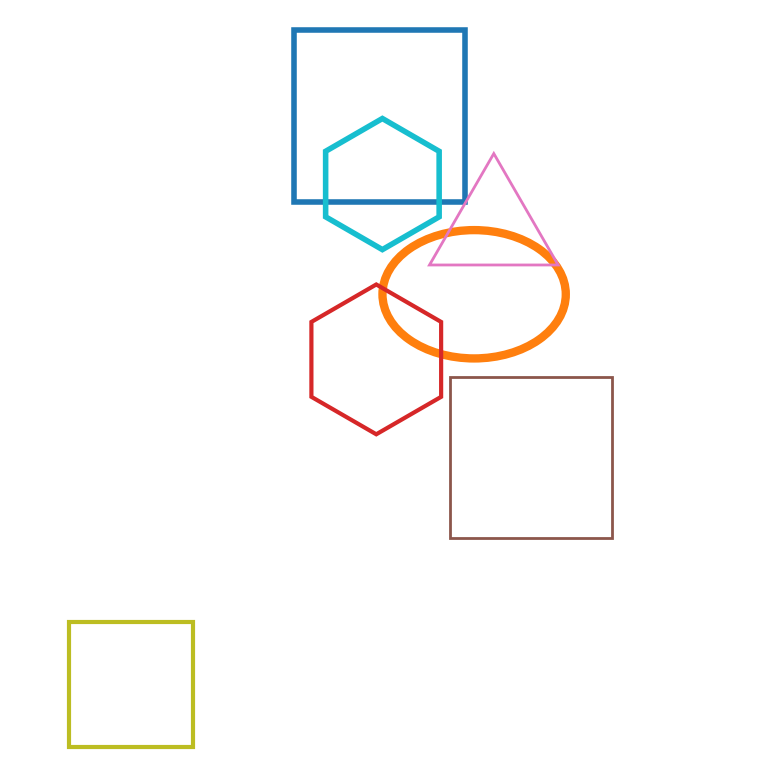[{"shape": "square", "thickness": 2, "radius": 0.56, "center": [0.492, 0.849]}, {"shape": "oval", "thickness": 3, "radius": 0.6, "center": [0.616, 0.618]}, {"shape": "hexagon", "thickness": 1.5, "radius": 0.49, "center": [0.489, 0.533]}, {"shape": "square", "thickness": 1, "radius": 0.53, "center": [0.689, 0.406]}, {"shape": "triangle", "thickness": 1, "radius": 0.48, "center": [0.641, 0.704]}, {"shape": "square", "thickness": 1.5, "radius": 0.4, "center": [0.17, 0.111]}, {"shape": "hexagon", "thickness": 2, "radius": 0.43, "center": [0.497, 0.761]}]